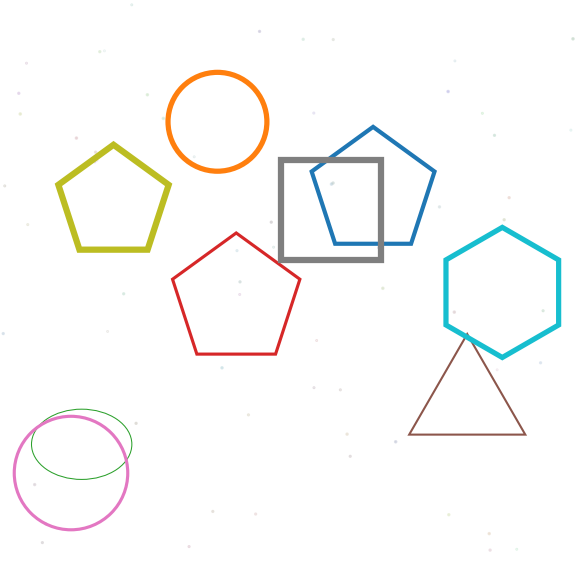[{"shape": "pentagon", "thickness": 2, "radius": 0.56, "center": [0.646, 0.668]}, {"shape": "circle", "thickness": 2.5, "radius": 0.43, "center": [0.377, 0.788]}, {"shape": "oval", "thickness": 0.5, "radius": 0.43, "center": [0.141, 0.23]}, {"shape": "pentagon", "thickness": 1.5, "radius": 0.58, "center": [0.409, 0.48]}, {"shape": "triangle", "thickness": 1, "radius": 0.58, "center": [0.809, 0.305]}, {"shape": "circle", "thickness": 1.5, "radius": 0.49, "center": [0.123, 0.18]}, {"shape": "square", "thickness": 3, "radius": 0.44, "center": [0.573, 0.636]}, {"shape": "pentagon", "thickness": 3, "radius": 0.5, "center": [0.197, 0.648]}, {"shape": "hexagon", "thickness": 2.5, "radius": 0.56, "center": [0.87, 0.493]}]